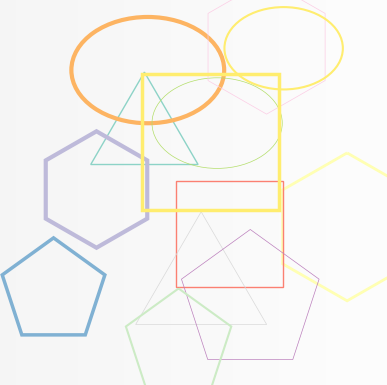[{"shape": "triangle", "thickness": 1, "radius": 0.8, "center": [0.373, 0.653]}, {"shape": "hexagon", "thickness": 2, "radius": 0.96, "center": [0.896, 0.411]}, {"shape": "hexagon", "thickness": 3, "radius": 0.76, "center": [0.249, 0.508]}, {"shape": "square", "thickness": 1, "radius": 0.69, "center": [0.593, 0.392]}, {"shape": "pentagon", "thickness": 2.5, "radius": 0.7, "center": [0.138, 0.243]}, {"shape": "oval", "thickness": 3, "radius": 0.99, "center": [0.381, 0.818]}, {"shape": "oval", "thickness": 0.5, "radius": 0.84, "center": [0.56, 0.68]}, {"shape": "hexagon", "thickness": 0.5, "radius": 0.87, "center": [0.688, 0.878]}, {"shape": "triangle", "thickness": 0.5, "radius": 0.98, "center": [0.519, 0.255]}, {"shape": "pentagon", "thickness": 0.5, "radius": 0.93, "center": [0.646, 0.217]}, {"shape": "pentagon", "thickness": 1.5, "radius": 0.71, "center": [0.461, 0.108]}, {"shape": "oval", "thickness": 1.5, "radius": 0.76, "center": [0.732, 0.875]}, {"shape": "square", "thickness": 2.5, "radius": 0.88, "center": [0.543, 0.631]}]